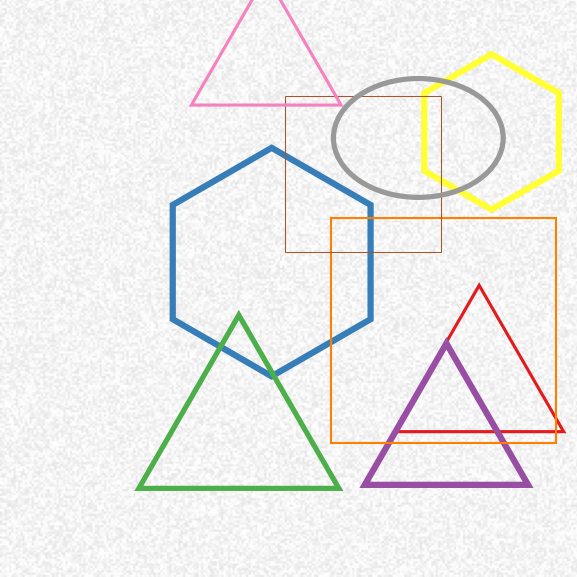[{"shape": "triangle", "thickness": 1.5, "radius": 0.84, "center": [0.83, 0.336]}, {"shape": "hexagon", "thickness": 3, "radius": 0.99, "center": [0.47, 0.545]}, {"shape": "triangle", "thickness": 2.5, "radius": 1.0, "center": [0.414, 0.253]}, {"shape": "triangle", "thickness": 3, "radius": 0.82, "center": [0.773, 0.241]}, {"shape": "square", "thickness": 1, "radius": 0.97, "center": [0.768, 0.426]}, {"shape": "hexagon", "thickness": 3, "radius": 0.67, "center": [0.851, 0.771]}, {"shape": "square", "thickness": 0.5, "radius": 0.68, "center": [0.629, 0.698]}, {"shape": "triangle", "thickness": 1.5, "radius": 0.75, "center": [0.461, 0.892]}, {"shape": "oval", "thickness": 2.5, "radius": 0.73, "center": [0.724, 0.76]}]